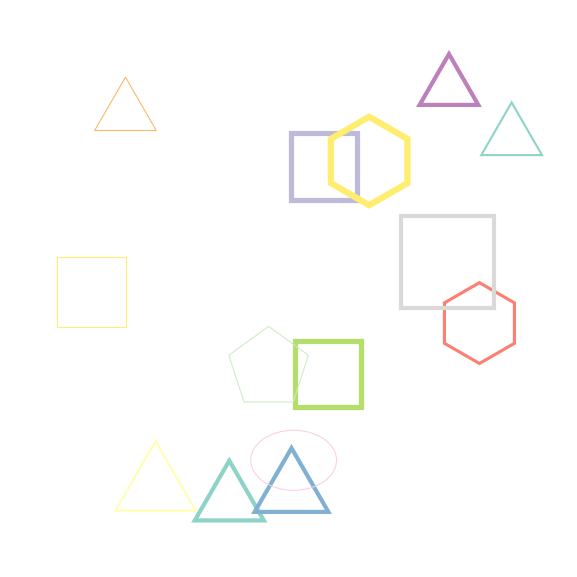[{"shape": "triangle", "thickness": 2, "radius": 0.35, "center": [0.397, 0.132]}, {"shape": "triangle", "thickness": 1, "radius": 0.3, "center": [0.886, 0.761]}, {"shape": "triangle", "thickness": 1, "radius": 0.4, "center": [0.269, 0.155]}, {"shape": "square", "thickness": 2.5, "radius": 0.29, "center": [0.562, 0.711]}, {"shape": "hexagon", "thickness": 1.5, "radius": 0.35, "center": [0.83, 0.44]}, {"shape": "triangle", "thickness": 2, "radius": 0.37, "center": [0.505, 0.15]}, {"shape": "triangle", "thickness": 0.5, "radius": 0.31, "center": [0.217, 0.804]}, {"shape": "square", "thickness": 2.5, "radius": 0.29, "center": [0.568, 0.351]}, {"shape": "oval", "thickness": 0.5, "radius": 0.37, "center": [0.508, 0.202]}, {"shape": "square", "thickness": 2, "radius": 0.4, "center": [0.775, 0.545]}, {"shape": "triangle", "thickness": 2, "radius": 0.29, "center": [0.777, 0.847]}, {"shape": "pentagon", "thickness": 0.5, "radius": 0.36, "center": [0.465, 0.362]}, {"shape": "square", "thickness": 0.5, "radius": 0.3, "center": [0.159, 0.493]}, {"shape": "hexagon", "thickness": 3, "radius": 0.38, "center": [0.639, 0.72]}]